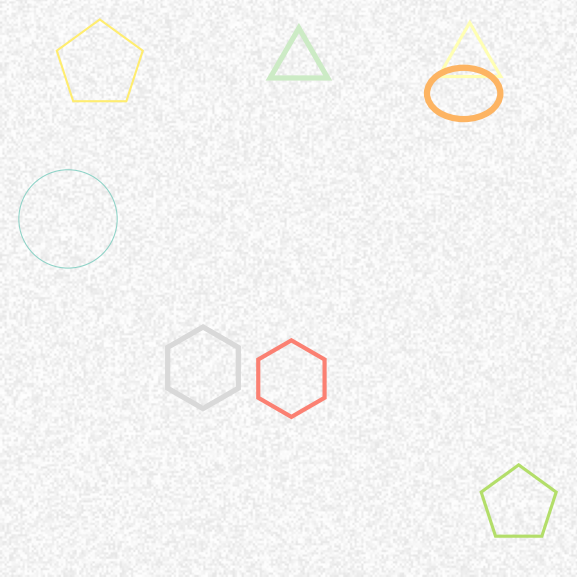[{"shape": "circle", "thickness": 0.5, "radius": 0.43, "center": [0.118, 0.62]}, {"shape": "triangle", "thickness": 1.5, "radius": 0.31, "center": [0.813, 0.898]}, {"shape": "hexagon", "thickness": 2, "radius": 0.33, "center": [0.505, 0.344]}, {"shape": "oval", "thickness": 3, "radius": 0.32, "center": [0.803, 0.837]}, {"shape": "pentagon", "thickness": 1.5, "radius": 0.34, "center": [0.898, 0.126]}, {"shape": "hexagon", "thickness": 2.5, "radius": 0.35, "center": [0.352, 0.362]}, {"shape": "triangle", "thickness": 2.5, "radius": 0.29, "center": [0.518, 0.893]}, {"shape": "pentagon", "thickness": 1, "radius": 0.39, "center": [0.173, 0.887]}]